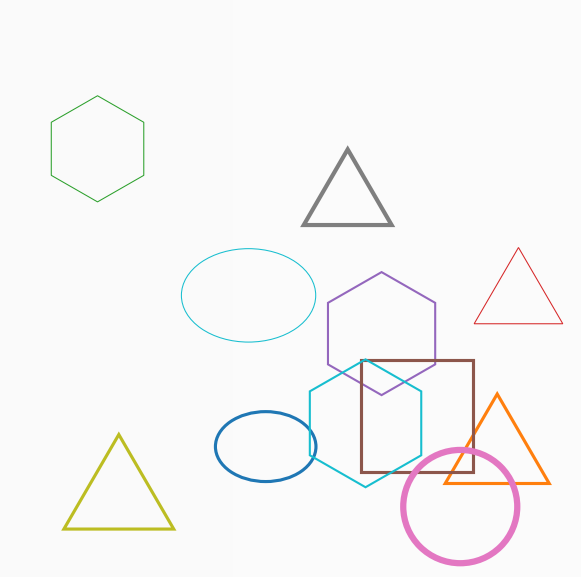[{"shape": "oval", "thickness": 1.5, "radius": 0.43, "center": [0.457, 0.226]}, {"shape": "triangle", "thickness": 1.5, "radius": 0.52, "center": [0.855, 0.214]}, {"shape": "hexagon", "thickness": 0.5, "radius": 0.46, "center": [0.168, 0.741]}, {"shape": "triangle", "thickness": 0.5, "radius": 0.44, "center": [0.892, 0.483]}, {"shape": "hexagon", "thickness": 1, "radius": 0.53, "center": [0.656, 0.421]}, {"shape": "square", "thickness": 1.5, "radius": 0.48, "center": [0.718, 0.279]}, {"shape": "circle", "thickness": 3, "radius": 0.49, "center": [0.792, 0.122]}, {"shape": "triangle", "thickness": 2, "radius": 0.44, "center": [0.598, 0.653]}, {"shape": "triangle", "thickness": 1.5, "radius": 0.55, "center": [0.204, 0.138]}, {"shape": "oval", "thickness": 0.5, "radius": 0.58, "center": [0.428, 0.488]}, {"shape": "hexagon", "thickness": 1, "radius": 0.55, "center": [0.629, 0.266]}]